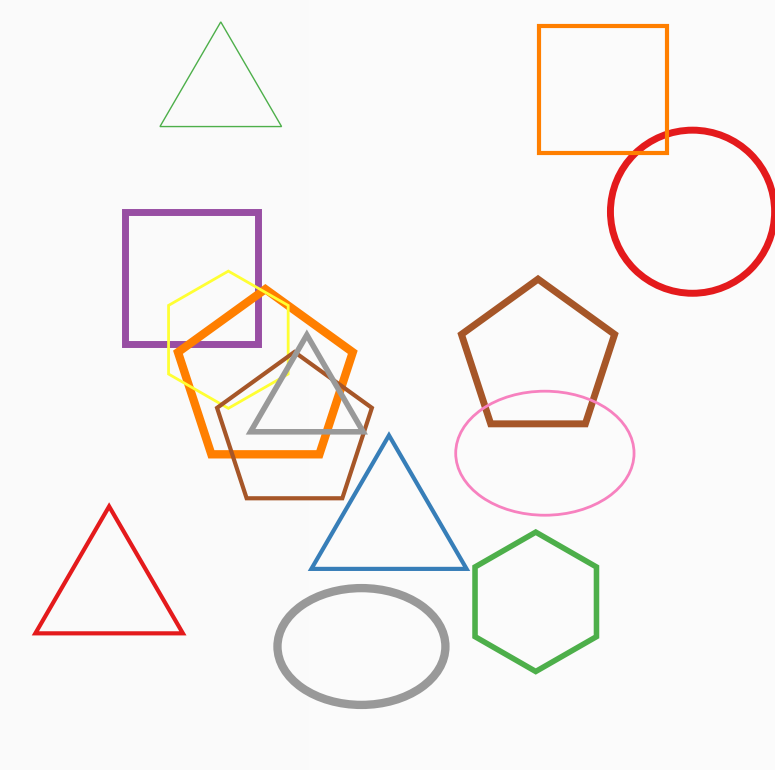[{"shape": "triangle", "thickness": 1.5, "radius": 0.55, "center": [0.141, 0.232]}, {"shape": "circle", "thickness": 2.5, "radius": 0.53, "center": [0.894, 0.725]}, {"shape": "triangle", "thickness": 1.5, "radius": 0.58, "center": [0.502, 0.319]}, {"shape": "triangle", "thickness": 0.5, "radius": 0.45, "center": [0.285, 0.881]}, {"shape": "hexagon", "thickness": 2, "radius": 0.45, "center": [0.691, 0.218]}, {"shape": "square", "thickness": 2.5, "radius": 0.43, "center": [0.247, 0.639]}, {"shape": "square", "thickness": 1.5, "radius": 0.41, "center": [0.778, 0.883]}, {"shape": "pentagon", "thickness": 3, "radius": 0.59, "center": [0.342, 0.506]}, {"shape": "hexagon", "thickness": 1, "radius": 0.45, "center": [0.295, 0.559]}, {"shape": "pentagon", "thickness": 2.5, "radius": 0.52, "center": [0.694, 0.534]}, {"shape": "pentagon", "thickness": 1.5, "radius": 0.53, "center": [0.38, 0.438]}, {"shape": "oval", "thickness": 1, "radius": 0.58, "center": [0.703, 0.411]}, {"shape": "triangle", "thickness": 2, "radius": 0.42, "center": [0.396, 0.481]}, {"shape": "oval", "thickness": 3, "radius": 0.54, "center": [0.466, 0.16]}]